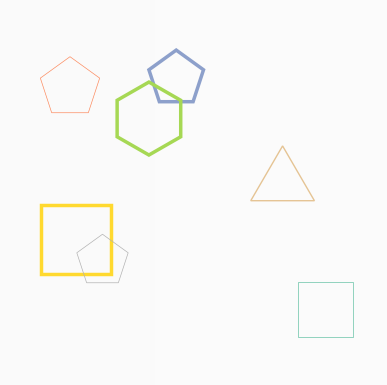[{"shape": "square", "thickness": 0.5, "radius": 0.36, "center": [0.84, 0.196]}, {"shape": "pentagon", "thickness": 0.5, "radius": 0.4, "center": [0.181, 0.772]}, {"shape": "pentagon", "thickness": 2.5, "radius": 0.37, "center": [0.455, 0.796]}, {"shape": "hexagon", "thickness": 2.5, "radius": 0.47, "center": [0.384, 0.692]}, {"shape": "square", "thickness": 2.5, "radius": 0.45, "center": [0.196, 0.378]}, {"shape": "triangle", "thickness": 1, "radius": 0.47, "center": [0.729, 0.526]}, {"shape": "pentagon", "thickness": 0.5, "radius": 0.35, "center": [0.264, 0.322]}]